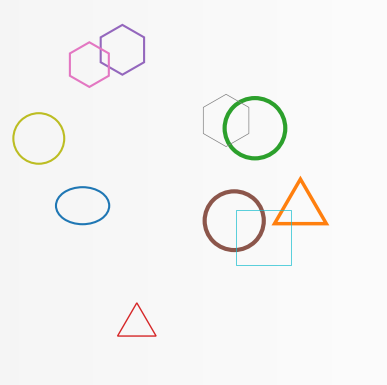[{"shape": "oval", "thickness": 1.5, "radius": 0.34, "center": [0.213, 0.466]}, {"shape": "triangle", "thickness": 2.5, "radius": 0.39, "center": [0.775, 0.458]}, {"shape": "circle", "thickness": 3, "radius": 0.39, "center": [0.658, 0.667]}, {"shape": "triangle", "thickness": 1, "radius": 0.29, "center": [0.353, 0.156]}, {"shape": "hexagon", "thickness": 1.5, "radius": 0.32, "center": [0.316, 0.871]}, {"shape": "circle", "thickness": 3, "radius": 0.38, "center": [0.604, 0.427]}, {"shape": "hexagon", "thickness": 1.5, "radius": 0.29, "center": [0.231, 0.832]}, {"shape": "hexagon", "thickness": 0.5, "radius": 0.34, "center": [0.583, 0.687]}, {"shape": "circle", "thickness": 1.5, "radius": 0.33, "center": [0.1, 0.64]}, {"shape": "square", "thickness": 0.5, "radius": 0.36, "center": [0.681, 0.383]}]